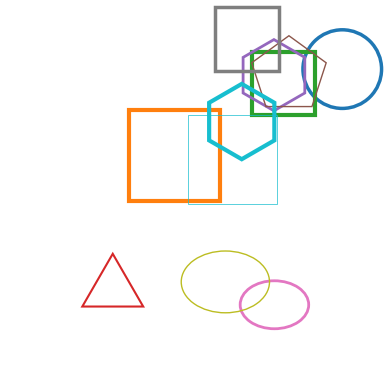[{"shape": "circle", "thickness": 2.5, "radius": 0.51, "center": [0.889, 0.82]}, {"shape": "square", "thickness": 3, "radius": 0.59, "center": [0.454, 0.596]}, {"shape": "square", "thickness": 3, "radius": 0.41, "center": [0.737, 0.783]}, {"shape": "triangle", "thickness": 1.5, "radius": 0.46, "center": [0.293, 0.249]}, {"shape": "hexagon", "thickness": 2, "radius": 0.46, "center": [0.712, 0.805]}, {"shape": "pentagon", "thickness": 1, "radius": 0.51, "center": [0.75, 0.805]}, {"shape": "oval", "thickness": 2, "radius": 0.45, "center": [0.713, 0.208]}, {"shape": "square", "thickness": 2.5, "radius": 0.42, "center": [0.642, 0.898]}, {"shape": "oval", "thickness": 1, "radius": 0.57, "center": [0.585, 0.268]}, {"shape": "hexagon", "thickness": 3, "radius": 0.49, "center": [0.628, 0.684]}, {"shape": "square", "thickness": 0.5, "radius": 0.58, "center": [0.604, 0.586]}]